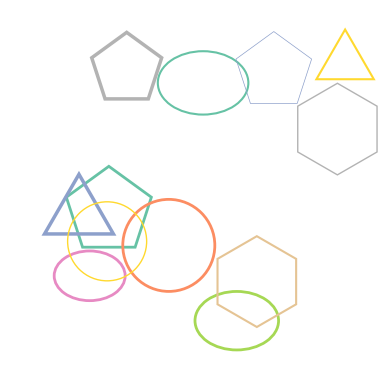[{"shape": "oval", "thickness": 1.5, "radius": 0.59, "center": [0.528, 0.785]}, {"shape": "pentagon", "thickness": 2, "radius": 0.58, "center": [0.283, 0.452]}, {"shape": "circle", "thickness": 2, "radius": 0.6, "center": [0.438, 0.363]}, {"shape": "pentagon", "thickness": 0.5, "radius": 0.52, "center": [0.711, 0.815]}, {"shape": "triangle", "thickness": 2.5, "radius": 0.52, "center": [0.205, 0.444]}, {"shape": "oval", "thickness": 2, "radius": 0.46, "center": [0.233, 0.284]}, {"shape": "oval", "thickness": 2, "radius": 0.54, "center": [0.615, 0.167]}, {"shape": "circle", "thickness": 1, "radius": 0.51, "center": [0.278, 0.373]}, {"shape": "triangle", "thickness": 1.5, "radius": 0.43, "center": [0.896, 0.837]}, {"shape": "hexagon", "thickness": 1.5, "radius": 0.59, "center": [0.667, 0.269]}, {"shape": "hexagon", "thickness": 1, "radius": 0.59, "center": [0.876, 0.665]}, {"shape": "pentagon", "thickness": 2.5, "radius": 0.48, "center": [0.329, 0.82]}]